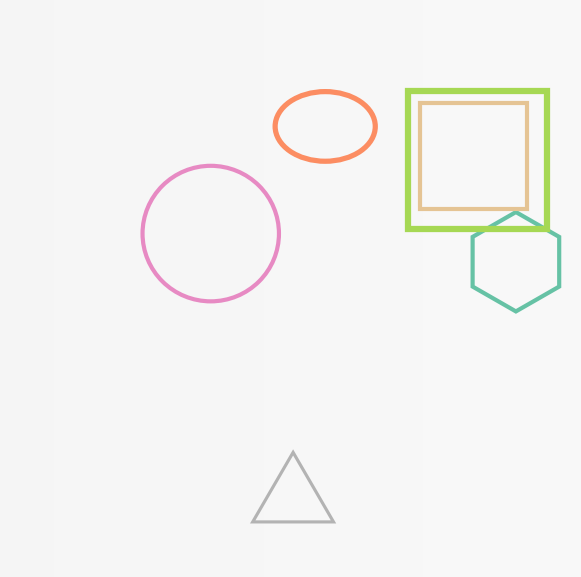[{"shape": "hexagon", "thickness": 2, "radius": 0.43, "center": [0.888, 0.546]}, {"shape": "oval", "thickness": 2.5, "radius": 0.43, "center": [0.559, 0.78]}, {"shape": "circle", "thickness": 2, "radius": 0.59, "center": [0.363, 0.595]}, {"shape": "square", "thickness": 3, "radius": 0.6, "center": [0.822, 0.723]}, {"shape": "square", "thickness": 2, "radius": 0.46, "center": [0.815, 0.729]}, {"shape": "triangle", "thickness": 1.5, "radius": 0.4, "center": [0.504, 0.136]}]